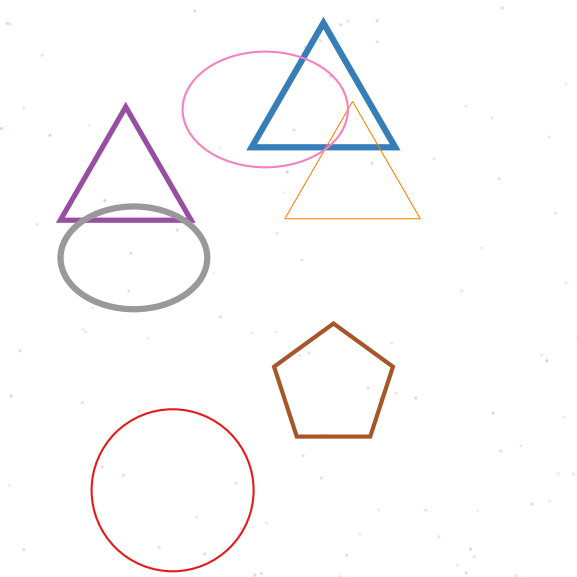[{"shape": "circle", "thickness": 1, "radius": 0.7, "center": [0.299, 0.15]}, {"shape": "triangle", "thickness": 3, "radius": 0.72, "center": [0.56, 0.816]}, {"shape": "triangle", "thickness": 2.5, "radius": 0.65, "center": [0.218, 0.683]}, {"shape": "triangle", "thickness": 0.5, "radius": 0.68, "center": [0.611, 0.688]}, {"shape": "pentagon", "thickness": 2, "radius": 0.54, "center": [0.577, 0.331]}, {"shape": "oval", "thickness": 1, "radius": 0.72, "center": [0.459, 0.81]}, {"shape": "oval", "thickness": 3, "radius": 0.64, "center": [0.232, 0.553]}]